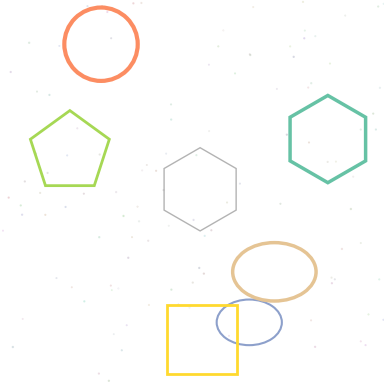[{"shape": "hexagon", "thickness": 2.5, "radius": 0.57, "center": [0.852, 0.639]}, {"shape": "circle", "thickness": 3, "radius": 0.48, "center": [0.262, 0.885]}, {"shape": "oval", "thickness": 1.5, "radius": 0.42, "center": [0.647, 0.163]}, {"shape": "pentagon", "thickness": 2, "radius": 0.54, "center": [0.181, 0.605]}, {"shape": "square", "thickness": 2, "radius": 0.45, "center": [0.525, 0.117]}, {"shape": "oval", "thickness": 2.5, "radius": 0.54, "center": [0.713, 0.294]}, {"shape": "hexagon", "thickness": 1, "radius": 0.54, "center": [0.52, 0.508]}]